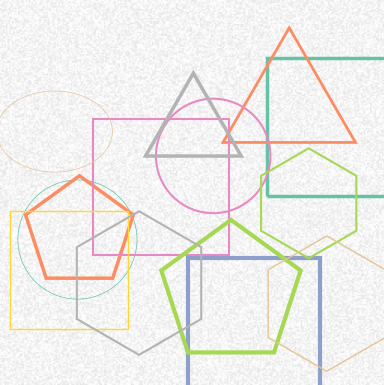[{"shape": "square", "thickness": 2.5, "radius": 0.9, "center": [0.872, 0.67]}, {"shape": "circle", "thickness": 0.5, "radius": 0.77, "center": [0.201, 0.378]}, {"shape": "pentagon", "thickness": 2.5, "radius": 0.74, "center": [0.206, 0.396]}, {"shape": "triangle", "thickness": 2, "radius": 0.99, "center": [0.751, 0.729]}, {"shape": "square", "thickness": 3, "radius": 0.85, "center": [0.66, 0.16]}, {"shape": "circle", "thickness": 1.5, "radius": 0.74, "center": [0.554, 0.595]}, {"shape": "square", "thickness": 1.5, "radius": 0.89, "center": [0.418, 0.514]}, {"shape": "pentagon", "thickness": 3, "radius": 0.95, "center": [0.6, 0.239]}, {"shape": "hexagon", "thickness": 1.5, "radius": 0.71, "center": [0.802, 0.472]}, {"shape": "square", "thickness": 1, "radius": 0.77, "center": [0.18, 0.299]}, {"shape": "oval", "thickness": 0.5, "radius": 0.75, "center": [0.142, 0.658]}, {"shape": "hexagon", "thickness": 1, "radius": 0.88, "center": [0.849, 0.211]}, {"shape": "hexagon", "thickness": 1.5, "radius": 0.93, "center": [0.361, 0.265]}, {"shape": "triangle", "thickness": 2.5, "radius": 0.72, "center": [0.502, 0.666]}]